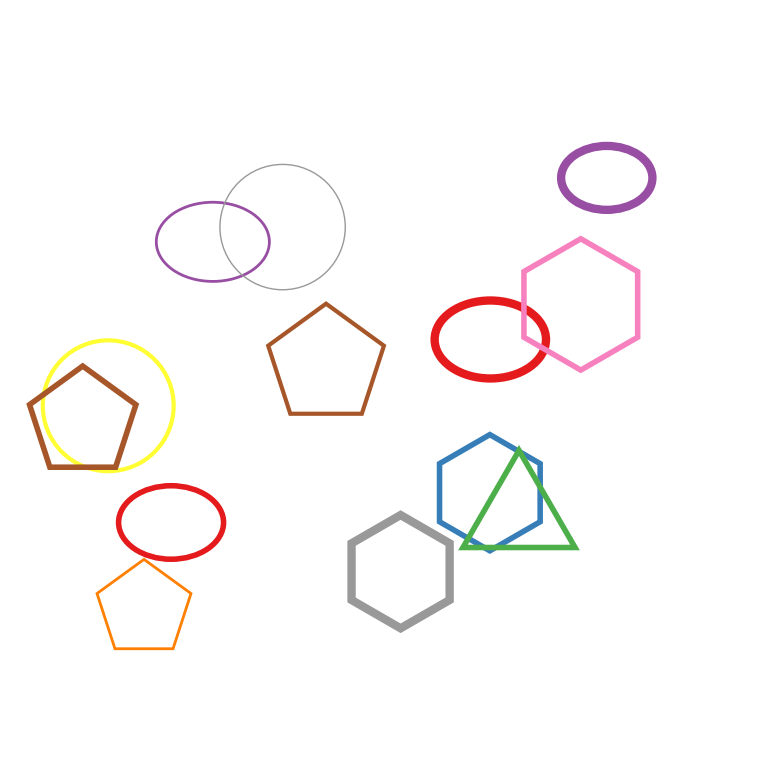[{"shape": "oval", "thickness": 3, "radius": 0.36, "center": [0.637, 0.559]}, {"shape": "oval", "thickness": 2, "radius": 0.34, "center": [0.222, 0.321]}, {"shape": "hexagon", "thickness": 2, "radius": 0.38, "center": [0.636, 0.36]}, {"shape": "triangle", "thickness": 2, "radius": 0.42, "center": [0.674, 0.331]}, {"shape": "oval", "thickness": 1, "radius": 0.37, "center": [0.276, 0.686]}, {"shape": "oval", "thickness": 3, "radius": 0.3, "center": [0.788, 0.769]}, {"shape": "pentagon", "thickness": 1, "radius": 0.32, "center": [0.187, 0.209]}, {"shape": "circle", "thickness": 1.5, "radius": 0.42, "center": [0.141, 0.473]}, {"shape": "pentagon", "thickness": 1.5, "radius": 0.4, "center": [0.423, 0.527]}, {"shape": "pentagon", "thickness": 2, "radius": 0.36, "center": [0.107, 0.452]}, {"shape": "hexagon", "thickness": 2, "radius": 0.43, "center": [0.754, 0.605]}, {"shape": "circle", "thickness": 0.5, "radius": 0.41, "center": [0.367, 0.705]}, {"shape": "hexagon", "thickness": 3, "radius": 0.37, "center": [0.52, 0.258]}]